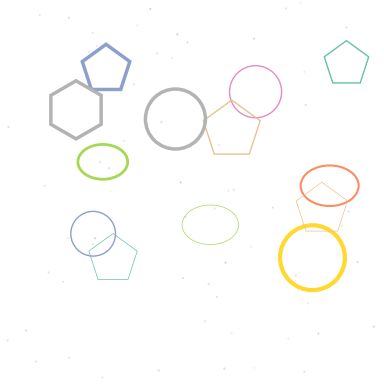[{"shape": "pentagon", "thickness": 1, "radius": 0.3, "center": [0.9, 0.834]}, {"shape": "pentagon", "thickness": 0.5, "radius": 0.33, "center": [0.294, 0.327]}, {"shape": "oval", "thickness": 1.5, "radius": 0.38, "center": [0.856, 0.518]}, {"shape": "pentagon", "thickness": 2.5, "radius": 0.32, "center": [0.275, 0.82]}, {"shape": "circle", "thickness": 1, "radius": 0.29, "center": [0.242, 0.393]}, {"shape": "circle", "thickness": 1, "radius": 0.34, "center": [0.664, 0.762]}, {"shape": "oval", "thickness": 2, "radius": 0.32, "center": [0.267, 0.58]}, {"shape": "oval", "thickness": 0.5, "radius": 0.37, "center": [0.546, 0.416]}, {"shape": "circle", "thickness": 3, "radius": 0.42, "center": [0.812, 0.331]}, {"shape": "pentagon", "thickness": 1, "radius": 0.39, "center": [0.602, 0.663]}, {"shape": "pentagon", "thickness": 0.5, "radius": 0.35, "center": [0.836, 0.456]}, {"shape": "circle", "thickness": 2.5, "radius": 0.39, "center": [0.456, 0.691]}, {"shape": "hexagon", "thickness": 2.5, "radius": 0.38, "center": [0.197, 0.715]}]